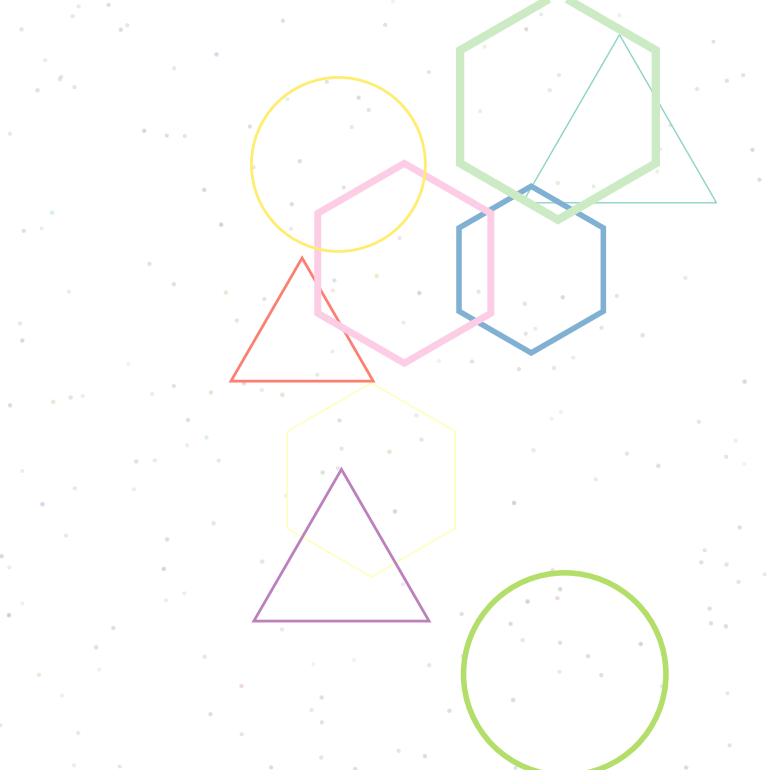[{"shape": "triangle", "thickness": 0.5, "radius": 0.73, "center": [0.805, 0.809]}, {"shape": "hexagon", "thickness": 0.5, "radius": 0.63, "center": [0.482, 0.377]}, {"shape": "triangle", "thickness": 1, "radius": 0.53, "center": [0.392, 0.558]}, {"shape": "hexagon", "thickness": 2, "radius": 0.54, "center": [0.69, 0.65]}, {"shape": "circle", "thickness": 2, "radius": 0.66, "center": [0.733, 0.125]}, {"shape": "hexagon", "thickness": 2.5, "radius": 0.65, "center": [0.525, 0.658]}, {"shape": "triangle", "thickness": 1, "radius": 0.66, "center": [0.443, 0.259]}, {"shape": "hexagon", "thickness": 3, "radius": 0.73, "center": [0.725, 0.861]}, {"shape": "circle", "thickness": 1, "radius": 0.56, "center": [0.439, 0.786]}]